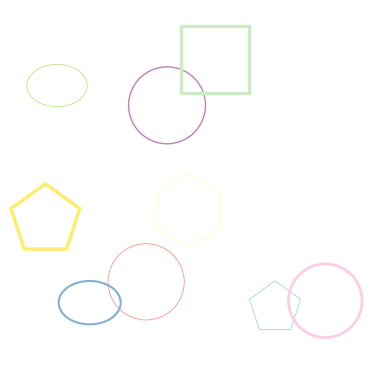[{"shape": "pentagon", "thickness": 0.5, "radius": 0.35, "center": [0.714, 0.201]}, {"shape": "hexagon", "thickness": 0.5, "radius": 0.47, "center": [0.49, 0.453]}, {"shape": "circle", "thickness": 0.5, "radius": 0.5, "center": [0.38, 0.268]}, {"shape": "oval", "thickness": 1.5, "radius": 0.4, "center": [0.233, 0.214]}, {"shape": "oval", "thickness": 0.5, "radius": 0.39, "center": [0.148, 0.778]}, {"shape": "circle", "thickness": 2, "radius": 0.48, "center": [0.845, 0.219]}, {"shape": "circle", "thickness": 1, "radius": 0.5, "center": [0.434, 0.726]}, {"shape": "square", "thickness": 2.5, "radius": 0.44, "center": [0.559, 0.846]}, {"shape": "pentagon", "thickness": 2.5, "radius": 0.47, "center": [0.118, 0.429]}]